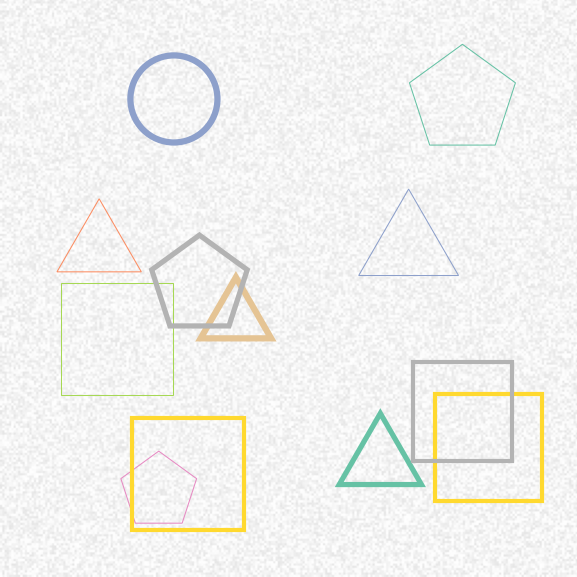[{"shape": "triangle", "thickness": 2.5, "radius": 0.41, "center": [0.659, 0.201]}, {"shape": "pentagon", "thickness": 0.5, "radius": 0.48, "center": [0.801, 0.826]}, {"shape": "triangle", "thickness": 0.5, "radius": 0.42, "center": [0.172, 0.571]}, {"shape": "circle", "thickness": 3, "radius": 0.38, "center": [0.301, 0.828]}, {"shape": "triangle", "thickness": 0.5, "radius": 0.5, "center": [0.708, 0.572]}, {"shape": "pentagon", "thickness": 0.5, "radius": 0.34, "center": [0.275, 0.149]}, {"shape": "square", "thickness": 0.5, "radius": 0.49, "center": [0.203, 0.412]}, {"shape": "square", "thickness": 2, "radius": 0.46, "center": [0.847, 0.224]}, {"shape": "square", "thickness": 2, "radius": 0.49, "center": [0.325, 0.179]}, {"shape": "triangle", "thickness": 3, "radius": 0.35, "center": [0.408, 0.448]}, {"shape": "square", "thickness": 2, "radius": 0.43, "center": [0.801, 0.287]}, {"shape": "pentagon", "thickness": 2.5, "radius": 0.43, "center": [0.345, 0.505]}]